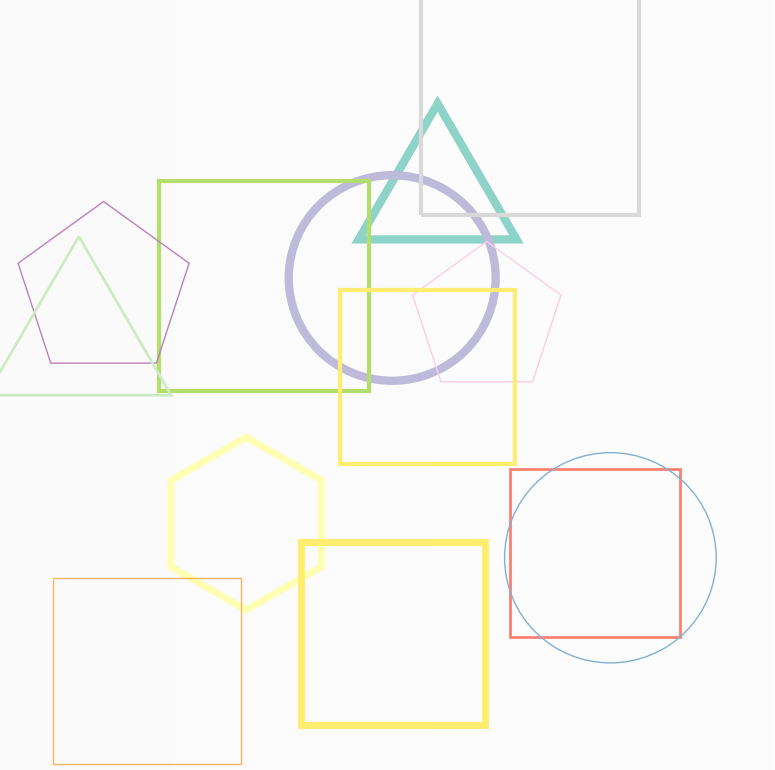[{"shape": "triangle", "thickness": 3, "radius": 0.59, "center": [0.565, 0.748]}, {"shape": "hexagon", "thickness": 2.5, "radius": 0.56, "center": [0.318, 0.32]}, {"shape": "circle", "thickness": 3, "radius": 0.67, "center": [0.506, 0.639]}, {"shape": "square", "thickness": 1, "radius": 0.55, "center": [0.768, 0.282]}, {"shape": "circle", "thickness": 0.5, "radius": 0.68, "center": [0.788, 0.276]}, {"shape": "square", "thickness": 0.5, "radius": 0.6, "center": [0.19, 0.129]}, {"shape": "square", "thickness": 1.5, "radius": 0.68, "center": [0.34, 0.629]}, {"shape": "pentagon", "thickness": 0.5, "radius": 0.5, "center": [0.628, 0.586]}, {"shape": "square", "thickness": 1.5, "radius": 0.7, "center": [0.684, 0.861]}, {"shape": "pentagon", "thickness": 0.5, "radius": 0.58, "center": [0.134, 0.622]}, {"shape": "triangle", "thickness": 1, "radius": 0.69, "center": [0.102, 0.556]}, {"shape": "square", "thickness": 2.5, "radius": 0.6, "center": [0.507, 0.177]}, {"shape": "square", "thickness": 1.5, "radius": 0.56, "center": [0.551, 0.51]}]